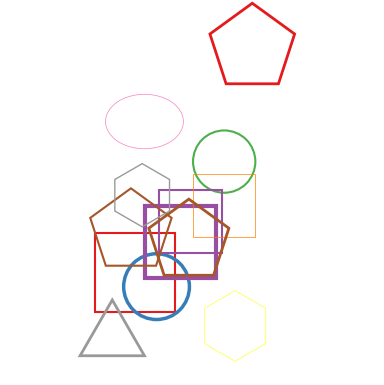[{"shape": "square", "thickness": 1.5, "radius": 0.52, "center": [0.35, 0.292]}, {"shape": "pentagon", "thickness": 2, "radius": 0.58, "center": [0.655, 0.876]}, {"shape": "circle", "thickness": 2.5, "radius": 0.43, "center": [0.407, 0.255]}, {"shape": "circle", "thickness": 1.5, "radius": 0.4, "center": [0.582, 0.58]}, {"shape": "square", "thickness": 3, "radius": 0.47, "center": [0.469, 0.371]}, {"shape": "square", "thickness": 1.5, "radius": 0.41, "center": [0.496, 0.425]}, {"shape": "square", "thickness": 0.5, "radius": 0.41, "center": [0.582, 0.466]}, {"shape": "hexagon", "thickness": 0.5, "radius": 0.46, "center": [0.611, 0.153]}, {"shape": "pentagon", "thickness": 1.5, "radius": 0.56, "center": [0.34, 0.4]}, {"shape": "pentagon", "thickness": 2, "radius": 0.55, "center": [0.49, 0.373]}, {"shape": "oval", "thickness": 0.5, "radius": 0.51, "center": [0.375, 0.684]}, {"shape": "hexagon", "thickness": 1, "radius": 0.41, "center": [0.369, 0.493]}, {"shape": "triangle", "thickness": 2, "radius": 0.48, "center": [0.292, 0.124]}]